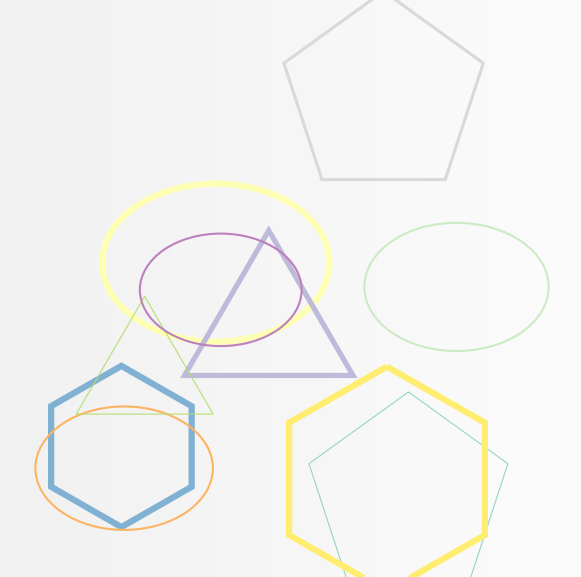[{"shape": "pentagon", "thickness": 0.5, "radius": 0.9, "center": [0.703, 0.141]}, {"shape": "oval", "thickness": 3, "radius": 0.98, "center": [0.371, 0.544]}, {"shape": "triangle", "thickness": 2.5, "radius": 0.84, "center": [0.462, 0.433]}, {"shape": "hexagon", "thickness": 3, "radius": 0.7, "center": [0.209, 0.226]}, {"shape": "oval", "thickness": 1, "radius": 0.76, "center": [0.214, 0.188]}, {"shape": "triangle", "thickness": 0.5, "radius": 0.68, "center": [0.249, 0.35]}, {"shape": "pentagon", "thickness": 1.5, "radius": 0.9, "center": [0.66, 0.834]}, {"shape": "oval", "thickness": 1, "radius": 0.7, "center": [0.38, 0.497]}, {"shape": "oval", "thickness": 1, "radius": 0.79, "center": [0.785, 0.502]}, {"shape": "hexagon", "thickness": 3, "radius": 0.97, "center": [0.666, 0.17]}]